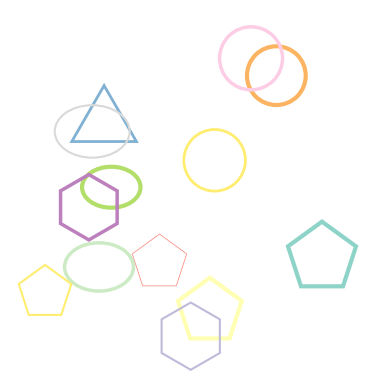[{"shape": "pentagon", "thickness": 3, "radius": 0.46, "center": [0.836, 0.331]}, {"shape": "pentagon", "thickness": 3, "radius": 0.44, "center": [0.545, 0.191]}, {"shape": "hexagon", "thickness": 1.5, "radius": 0.44, "center": [0.495, 0.127]}, {"shape": "pentagon", "thickness": 0.5, "radius": 0.37, "center": [0.414, 0.318]}, {"shape": "triangle", "thickness": 2, "radius": 0.48, "center": [0.27, 0.681]}, {"shape": "circle", "thickness": 3, "radius": 0.38, "center": [0.718, 0.804]}, {"shape": "oval", "thickness": 3, "radius": 0.38, "center": [0.289, 0.514]}, {"shape": "circle", "thickness": 2.5, "radius": 0.41, "center": [0.652, 0.849]}, {"shape": "oval", "thickness": 1.5, "radius": 0.49, "center": [0.239, 0.659]}, {"shape": "hexagon", "thickness": 2.5, "radius": 0.42, "center": [0.231, 0.462]}, {"shape": "oval", "thickness": 2.5, "radius": 0.45, "center": [0.257, 0.307]}, {"shape": "pentagon", "thickness": 1.5, "radius": 0.36, "center": [0.117, 0.24]}, {"shape": "circle", "thickness": 2, "radius": 0.4, "center": [0.558, 0.584]}]